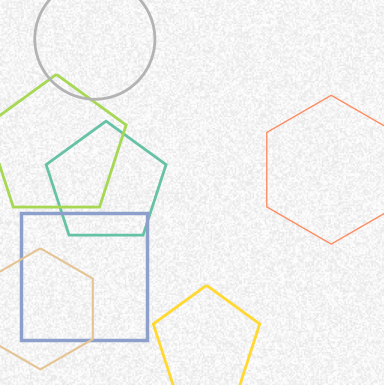[{"shape": "pentagon", "thickness": 2, "radius": 0.82, "center": [0.276, 0.522]}, {"shape": "hexagon", "thickness": 1, "radius": 0.97, "center": [0.86, 0.559]}, {"shape": "square", "thickness": 2.5, "radius": 0.82, "center": [0.218, 0.281]}, {"shape": "pentagon", "thickness": 2, "radius": 0.95, "center": [0.146, 0.616]}, {"shape": "pentagon", "thickness": 2, "radius": 0.73, "center": [0.536, 0.114]}, {"shape": "hexagon", "thickness": 1.5, "radius": 0.79, "center": [0.105, 0.198]}, {"shape": "circle", "thickness": 2, "radius": 0.78, "center": [0.246, 0.898]}]